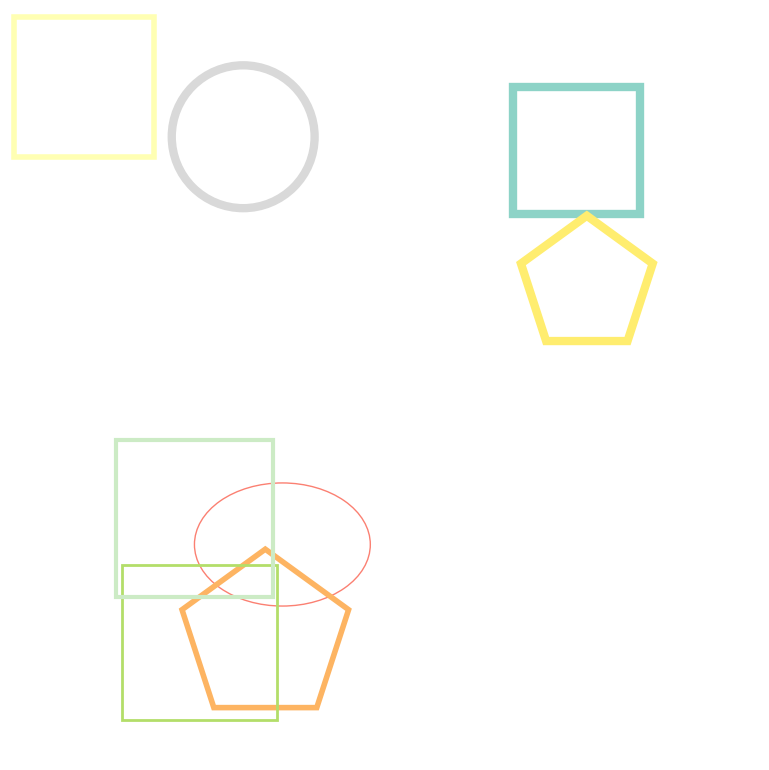[{"shape": "square", "thickness": 3, "radius": 0.41, "center": [0.749, 0.805]}, {"shape": "square", "thickness": 2, "radius": 0.46, "center": [0.109, 0.887]}, {"shape": "oval", "thickness": 0.5, "radius": 0.57, "center": [0.367, 0.293]}, {"shape": "pentagon", "thickness": 2, "radius": 0.57, "center": [0.345, 0.173]}, {"shape": "square", "thickness": 1, "radius": 0.5, "center": [0.259, 0.166]}, {"shape": "circle", "thickness": 3, "radius": 0.46, "center": [0.316, 0.822]}, {"shape": "square", "thickness": 1.5, "radius": 0.51, "center": [0.253, 0.326]}, {"shape": "pentagon", "thickness": 3, "radius": 0.45, "center": [0.762, 0.63]}]